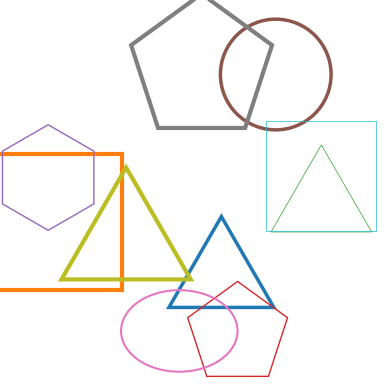[{"shape": "triangle", "thickness": 2.5, "radius": 0.79, "center": [0.575, 0.28]}, {"shape": "square", "thickness": 3, "radius": 0.88, "center": [0.141, 0.424]}, {"shape": "triangle", "thickness": 0.5, "radius": 0.75, "center": [0.835, 0.473]}, {"shape": "pentagon", "thickness": 1, "radius": 0.68, "center": [0.617, 0.133]}, {"shape": "hexagon", "thickness": 1, "radius": 0.69, "center": [0.125, 0.539]}, {"shape": "circle", "thickness": 2.5, "radius": 0.72, "center": [0.716, 0.806]}, {"shape": "oval", "thickness": 1.5, "radius": 0.76, "center": [0.466, 0.14]}, {"shape": "pentagon", "thickness": 3, "radius": 0.96, "center": [0.524, 0.823]}, {"shape": "triangle", "thickness": 3, "radius": 0.97, "center": [0.328, 0.371]}, {"shape": "square", "thickness": 0.5, "radius": 0.71, "center": [0.833, 0.542]}]